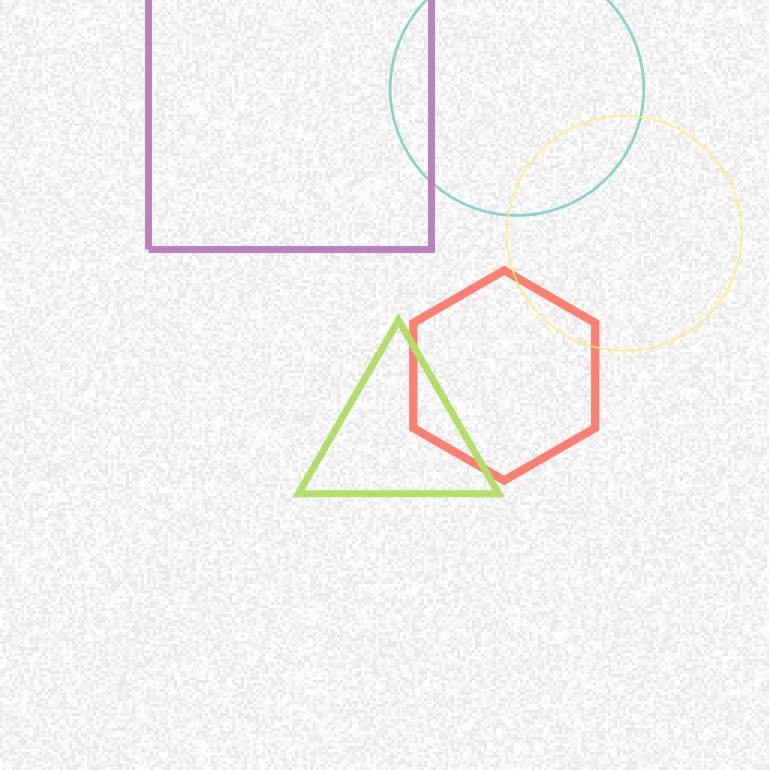[{"shape": "circle", "thickness": 1, "radius": 0.82, "center": [0.671, 0.885]}, {"shape": "hexagon", "thickness": 3, "radius": 0.68, "center": [0.655, 0.512]}, {"shape": "triangle", "thickness": 2.5, "radius": 0.75, "center": [0.518, 0.434]}, {"shape": "square", "thickness": 2.5, "radius": 0.92, "center": [0.376, 0.86]}, {"shape": "circle", "thickness": 0.5, "radius": 0.76, "center": [0.811, 0.697]}]